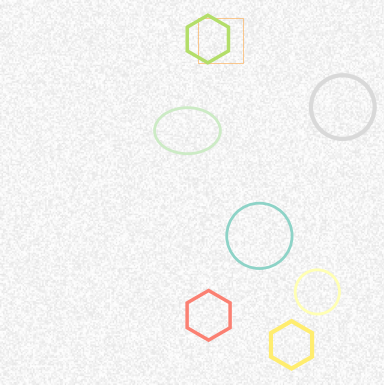[{"shape": "circle", "thickness": 2, "radius": 0.42, "center": [0.674, 0.387]}, {"shape": "circle", "thickness": 2, "radius": 0.29, "center": [0.824, 0.242]}, {"shape": "hexagon", "thickness": 2.5, "radius": 0.32, "center": [0.542, 0.181]}, {"shape": "square", "thickness": 0.5, "radius": 0.29, "center": [0.574, 0.895]}, {"shape": "hexagon", "thickness": 2.5, "radius": 0.31, "center": [0.54, 0.899]}, {"shape": "circle", "thickness": 3, "radius": 0.41, "center": [0.89, 0.722]}, {"shape": "oval", "thickness": 2, "radius": 0.43, "center": [0.487, 0.66]}, {"shape": "hexagon", "thickness": 3, "radius": 0.31, "center": [0.757, 0.104]}]